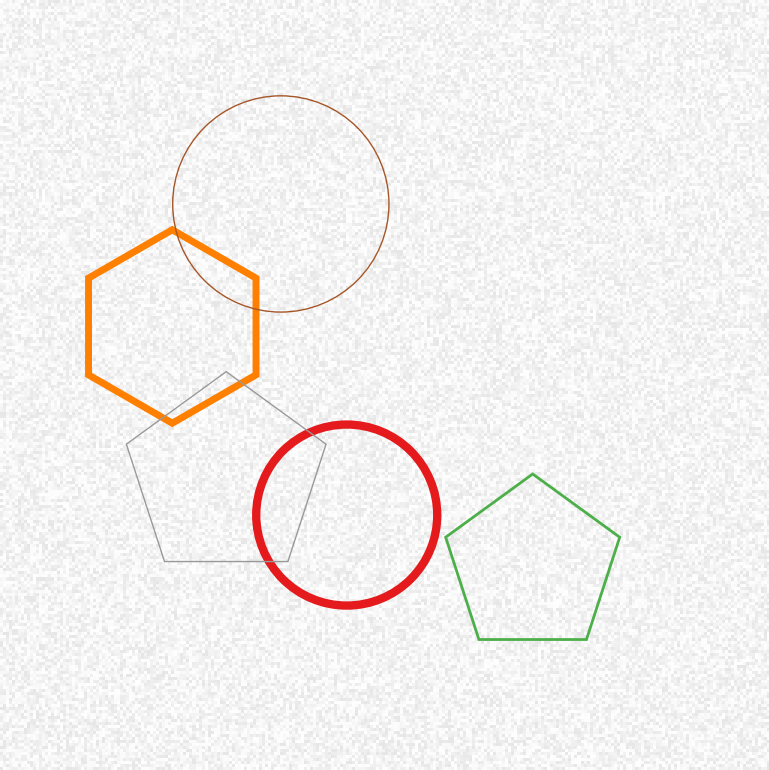[{"shape": "circle", "thickness": 3, "radius": 0.59, "center": [0.45, 0.331]}, {"shape": "pentagon", "thickness": 1, "radius": 0.59, "center": [0.692, 0.266]}, {"shape": "hexagon", "thickness": 2.5, "radius": 0.63, "center": [0.224, 0.576]}, {"shape": "circle", "thickness": 0.5, "radius": 0.7, "center": [0.365, 0.735]}, {"shape": "pentagon", "thickness": 0.5, "radius": 0.68, "center": [0.294, 0.381]}]